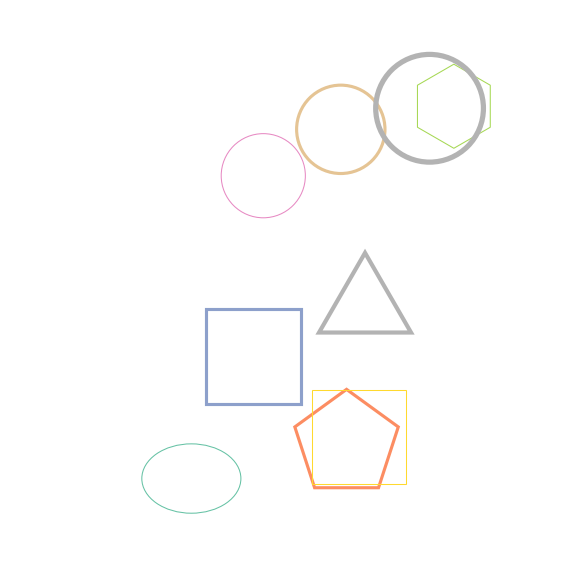[{"shape": "oval", "thickness": 0.5, "radius": 0.43, "center": [0.331, 0.171]}, {"shape": "pentagon", "thickness": 1.5, "radius": 0.47, "center": [0.6, 0.231]}, {"shape": "square", "thickness": 1.5, "radius": 0.41, "center": [0.439, 0.382]}, {"shape": "circle", "thickness": 0.5, "radius": 0.36, "center": [0.456, 0.695]}, {"shape": "hexagon", "thickness": 0.5, "radius": 0.36, "center": [0.786, 0.815]}, {"shape": "square", "thickness": 0.5, "radius": 0.41, "center": [0.622, 0.242]}, {"shape": "circle", "thickness": 1.5, "radius": 0.38, "center": [0.59, 0.775]}, {"shape": "triangle", "thickness": 2, "radius": 0.46, "center": [0.632, 0.469]}, {"shape": "circle", "thickness": 2.5, "radius": 0.47, "center": [0.744, 0.812]}]